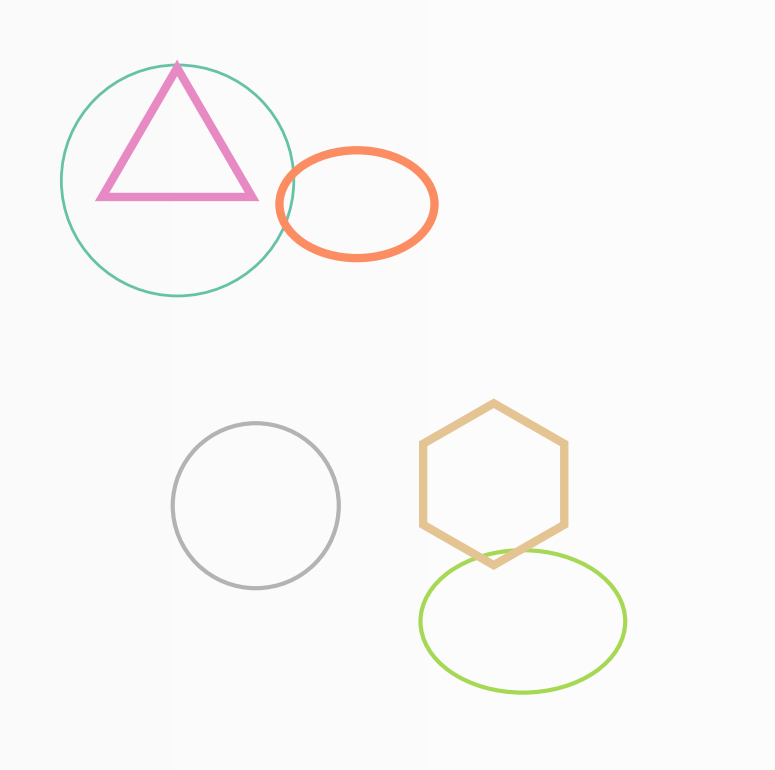[{"shape": "circle", "thickness": 1, "radius": 0.75, "center": [0.229, 0.766]}, {"shape": "oval", "thickness": 3, "radius": 0.5, "center": [0.461, 0.735]}, {"shape": "triangle", "thickness": 3, "radius": 0.56, "center": [0.229, 0.8]}, {"shape": "oval", "thickness": 1.5, "radius": 0.66, "center": [0.675, 0.193]}, {"shape": "hexagon", "thickness": 3, "radius": 0.53, "center": [0.637, 0.371]}, {"shape": "circle", "thickness": 1.5, "radius": 0.54, "center": [0.33, 0.343]}]